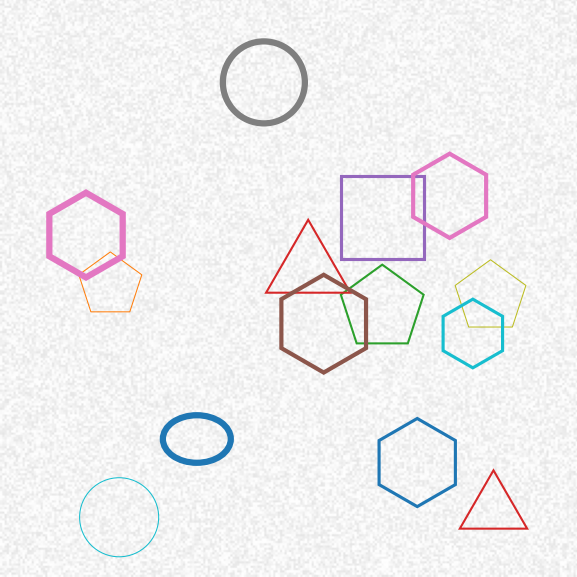[{"shape": "hexagon", "thickness": 1.5, "radius": 0.38, "center": [0.722, 0.198]}, {"shape": "oval", "thickness": 3, "radius": 0.29, "center": [0.341, 0.239]}, {"shape": "pentagon", "thickness": 0.5, "radius": 0.29, "center": [0.191, 0.506]}, {"shape": "pentagon", "thickness": 1, "radius": 0.38, "center": [0.662, 0.466]}, {"shape": "triangle", "thickness": 1, "radius": 0.34, "center": [0.855, 0.117]}, {"shape": "triangle", "thickness": 1, "radius": 0.42, "center": [0.534, 0.534]}, {"shape": "square", "thickness": 1.5, "radius": 0.36, "center": [0.662, 0.623]}, {"shape": "hexagon", "thickness": 2, "radius": 0.42, "center": [0.561, 0.439]}, {"shape": "hexagon", "thickness": 2, "radius": 0.36, "center": [0.779, 0.66]}, {"shape": "hexagon", "thickness": 3, "radius": 0.37, "center": [0.149, 0.592]}, {"shape": "circle", "thickness": 3, "radius": 0.35, "center": [0.457, 0.856]}, {"shape": "pentagon", "thickness": 0.5, "radius": 0.32, "center": [0.849, 0.485]}, {"shape": "circle", "thickness": 0.5, "radius": 0.34, "center": [0.206, 0.103]}, {"shape": "hexagon", "thickness": 1.5, "radius": 0.3, "center": [0.819, 0.422]}]